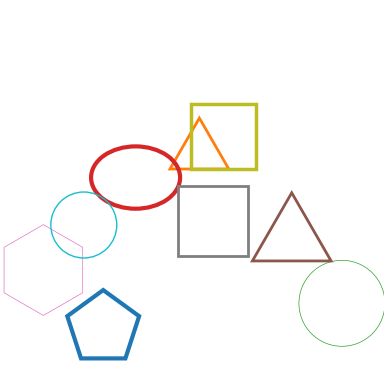[{"shape": "pentagon", "thickness": 3, "radius": 0.49, "center": [0.268, 0.148]}, {"shape": "triangle", "thickness": 2, "radius": 0.44, "center": [0.518, 0.605]}, {"shape": "circle", "thickness": 0.5, "radius": 0.56, "center": [0.888, 0.212]}, {"shape": "oval", "thickness": 3, "radius": 0.58, "center": [0.352, 0.539]}, {"shape": "triangle", "thickness": 2, "radius": 0.59, "center": [0.758, 0.381]}, {"shape": "hexagon", "thickness": 0.5, "radius": 0.59, "center": [0.113, 0.299]}, {"shape": "square", "thickness": 2, "radius": 0.45, "center": [0.553, 0.425]}, {"shape": "square", "thickness": 2.5, "radius": 0.42, "center": [0.58, 0.646]}, {"shape": "circle", "thickness": 1, "radius": 0.43, "center": [0.218, 0.416]}]